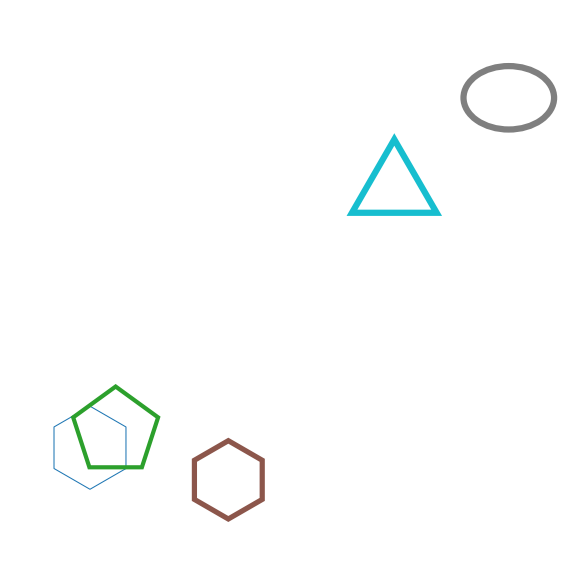[{"shape": "hexagon", "thickness": 0.5, "radius": 0.36, "center": [0.156, 0.224]}, {"shape": "pentagon", "thickness": 2, "radius": 0.39, "center": [0.2, 0.253]}, {"shape": "hexagon", "thickness": 2.5, "radius": 0.34, "center": [0.395, 0.168]}, {"shape": "oval", "thickness": 3, "radius": 0.39, "center": [0.881, 0.83]}, {"shape": "triangle", "thickness": 3, "radius": 0.42, "center": [0.683, 0.673]}]